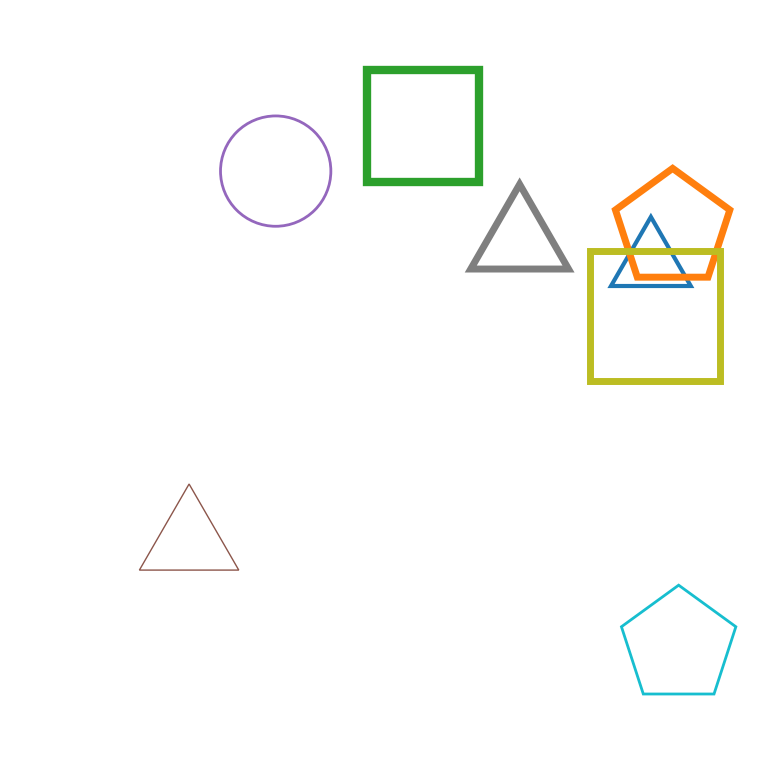[{"shape": "triangle", "thickness": 1.5, "radius": 0.3, "center": [0.845, 0.658]}, {"shape": "pentagon", "thickness": 2.5, "radius": 0.39, "center": [0.874, 0.703]}, {"shape": "square", "thickness": 3, "radius": 0.36, "center": [0.55, 0.837]}, {"shape": "circle", "thickness": 1, "radius": 0.36, "center": [0.358, 0.778]}, {"shape": "triangle", "thickness": 0.5, "radius": 0.37, "center": [0.246, 0.297]}, {"shape": "triangle", "thickness": 2.5, "radius": 0.37, "center": [0.675, 0.687]}, {"shape": "square", "thickness": 2.5, "radius": 0.42, "center": [0.85, 0.589]}, {"shape": "pentagon", "thickness": 1, "radius": 0.39, "center": [0.881, 0.162]}]